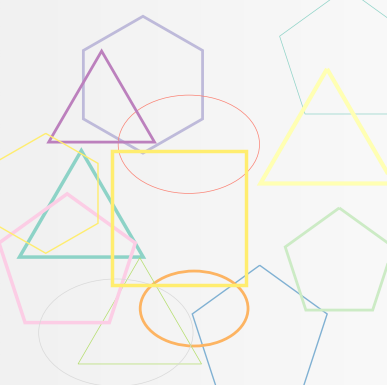[{"shape": "pentagon", "thickness": 0.5, "radius": 0.9, "center": [0.893, 0.85]}, {"shape": "triangle", "thickness": 2.5, "radius": 0.92, "center": [0.21, 0.424]}, {"shape": "triangle", "thickness": 3, "radius": 0.99, "center": [0.844, 0.623]}, {"shape": "hexagon", "thickness": 2, "radius": 0.89, "center": [0.369, 0.78]}, {"shape": "oval", "thickness": 0.5, "radius": 0.91, "center": [0.487, 0.625]}, {"shape": "pentagon", "thickness": 1, "radius": 0.92, "center": [0.67, 0.128]}, {"shape": "oval", "thickness": 2, "radius": 0.7, "center": [0.501, 0.199]}, {"shape": "triangle", "thickness": 0.5, "radius": 0.92, "center": [0.361, 0.147]}, {"shape": "pentagon", "thickness": 2.5, "radius": 0.92, "center": [0.173, 0.312]}, {"shape": "oval", "thickness": 0.5, "radius": 1.0, "center": [0.299, 0.136]}, {"shape": "triangle", "thickness": 2, "radius": 0.79, "center": [0.262, 0.71]}, {"shape": "pentagon", "thickness": 2, "radius": 0.73, "center": [0.876, 0.313]}, {"shape": "square", "thickness": 2.5, "radius": 0.87, "center": [0.462, 0.434]}, {"shape": "hexagon", "thickness": 1, "radius": 0.78, "center": [0.118, 0.498]}]